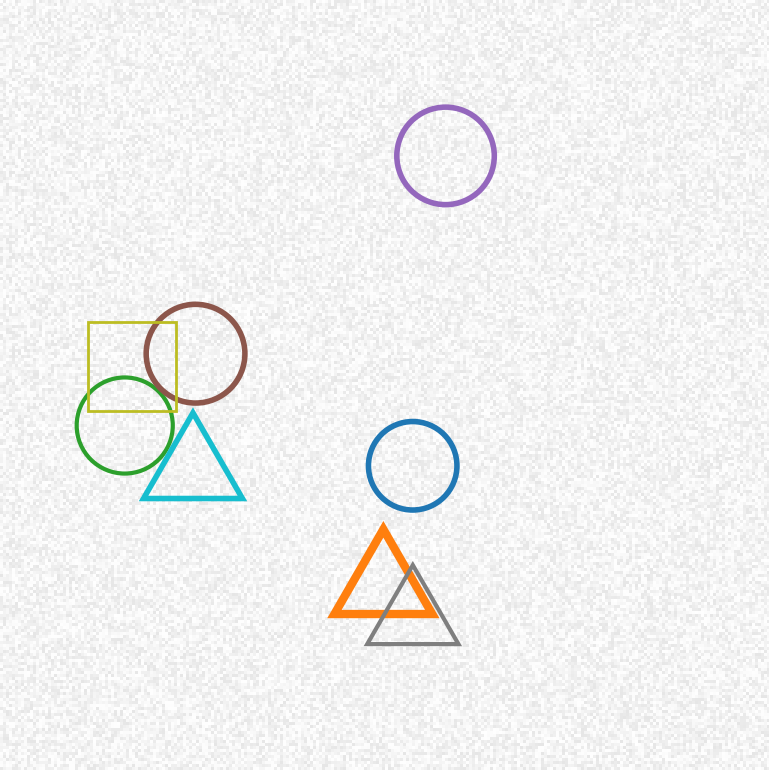[{"shape": "circle", "thickness": 2, "radius": 0.29, "center": [0.536, 0.395]}, {"shape": "triangle", "thickness": 3, "radius": 0.37, "center": [0.498, 0.239]}, {"shape": "circle", "thickness": 1.5, "radius": 0.31, "center": [0.162, 0.447]}, {"shape": "circle", "thickness": 2, "radius": 0.32, "center": [0.579, 0.798]}, {"shape": "circle", "thickness": 2, "radius": 0.32, "center": [0.254, 0.541]}, {"shape": "triangle", "thickness": 1.5, "radius": 0.34, "center": [0.536, 0.198]}, {"shape": "square", "thickness": 1, "radius": 0.29, "center": [0.172, 0.524]}, {"shape": "triangle", "thickness": 2, "radius": 0.37, "center": [0.251, 0.39]}]